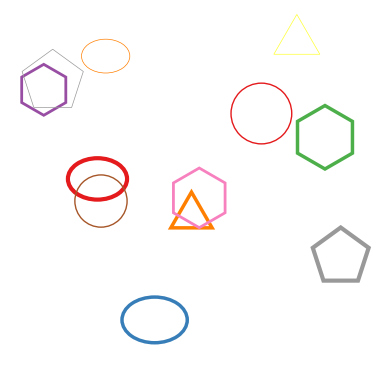[{"shape": "oval", "thickness": 3, "radius": 0.38, "center": [0.253, 0.535]}, {"shape": "circle", "thickness": 1, "radius": 0.39, "center": [0.679, 0.705]}, {"shape": "oval", "thickness": 2.5, "radius": 0.42, "center": [0.402, 0.169]}, {"shape": "hexagon", "thickness": 2.5, "radius": 0.41, "center": [0.844, 0.643]}, {"shape": "hexagon", "thickness": 2, "radius": 0.33, "center": [0.114, 0.767]}, {"shape": "oval", "thickness": 0.5, "radius": 0.31, "center": [0.274, 0.854]}, {"shape": "triangle", "thickness": 2.5, "radius": 0.31, "center": [0.497, 0.439]}, {"shape": "triangle", "thickness": 0.5, "radius": 0.35, "center": [0.771, 0.894]}, {"shape": "circle", "thickness": 1, "radius": 0.34, "center": [0.262, 0.478]}, {"shape": "hexagon", "thickness": 2, "radius": 0.39, "center": [0.518, 0.486]}, {"shape": "pentagon", "thickness": 3, "radius": 0.38, "center": [0.885, 0.333]}, {"shape": "pentagon", "thickness": 0.5, "radius": 0.42, "center": [0.137, 0.788]}]